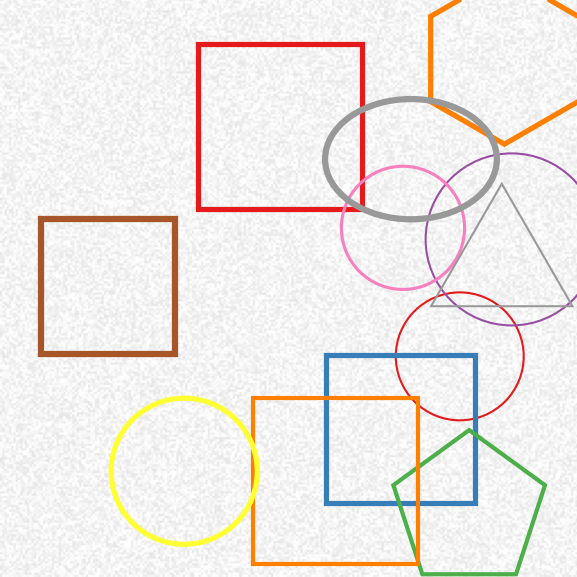[{"shape": "circle", "thickness": 1, "radius": 0.55, "center": [0.796, 0.382]}, {"shape": "square", "thickness": 2.5, "radius": 0.71, "center": [0.485, 0.78]}, {"shape": "square", "thickness": 2.5, "radius": 0.64, "center": [0.693, 0.257]}, {"shape": "pentagon", "thickness": 2, "radius": 0.69, "center": [0.812, 0.116]}, {"shape": "circle", "thickness": 1, "radius": 0.74, "center": [0.886, 0.585]}, {"shape": "square", "thickness": 2, "radius": 0.72, "center": [0.581, 0.166]}, {"shape": "hexagon", "thickness": 2.5, "radius": 0.74, "center": [0.873, 0.897]}, {"shape": "circle", "thickness": 2.5, "radius": 0.63, "center": [0.319, 0.183]}, {"shape": "square", "thickness": 3, "radius": 0.58, "center": [0.187, 0.503]}, {"shape": "circle", "thickness": 1.5, "radius": 0.53, "center": [0.698, 0.605]}, {"shape": "triangle", "thickness": 1, "radius": 0.71, "center": [0.869, 0.54]}, {"shape": "oval", "thickness": 3, "radius": 0.74, "center": [0.712, 0.724]}]